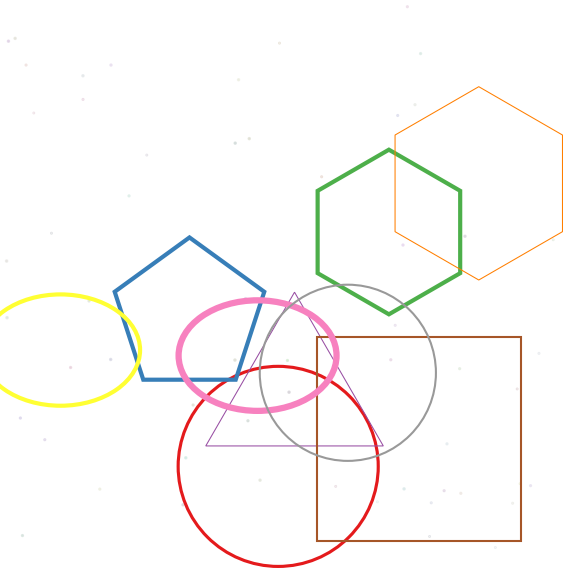[{"shape": "circle", "thickness": 1.5, "radius": 0.87, "center": [0.482, 0.192]}, {"shape": "pentagon", "thickness": 2, "radius": 0.68, "center": [0.328, 0.452]}, {"shape": "hexagon", "thickness": 2, "radius": 0.71, "center": [0.673, 0.597]}, {"shape": "triangle", "thickness": 0.5, "radius": 0.89, "center": [0.51, 0.316]}, {"shape": "hexagon", "thickness": 0.5, "radius": 0.84, "center": [0.829, 0.682]}, {"shape": "oval", "thickness": 2, "radius": 0.69, "center": [0.105, 0.393]}, {"shape": "square", "thickness": 1, "radius": 0.89, "center": [0.725, 0.239]}, {"shape": "oval", "thickness": 3, "radius": 0.68, "center": [0.446, 0.383]}, {"shape": "circle", "thickness": 1, "radius": 0.76, "center": [0.602, 0.354]}]